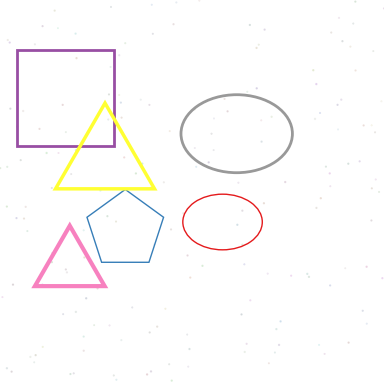[{"shape": "oval", "thickness": 1, "radius": 0.52, "center": [0.578, 0.423]}, {"shape": "pentagon", "thickness": 1, "radius": 0.52, "center": [0.325, 0.403]}, {"shape": "square", "thickness": 2, "radius": 0.63, "center": [0.171, 0.745]}, {"shape": "triangle", "thickness": 2.5, "radius": 0.74, "center": [0.273, 0.584]}, {"shape": "triangle", "thickness": 3, "radius": 0.52, "center": [0.181, 0.309]}, {"shape": "oval", "thickness": 2, "radius": 0.72, "center": [0.615, 0.653]}]